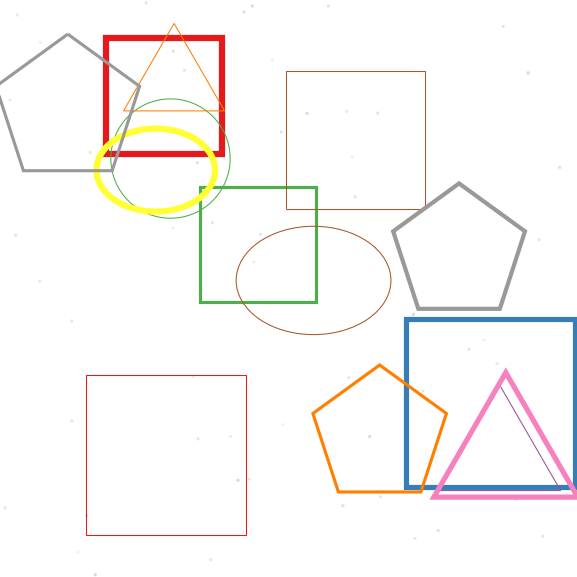[{"shape": "square", "thickness": 3, "radius": 0.5, "center": [0.284, 0.833]}, {"shape": "square", "thickness": 0.5, "radius": 0.69, "center": [0.287, 0.211]}, {"shape": "square", "thickness": 2.5, "radius": 0.73, "center": [0.849, 0.301]}, {"shape": "square", "thickness": 1.5, "radius": 0.5, "center": [0.447, 0.576]}, {"shape": "circle", "thickness": 0.5, "radius": 0.52, "center": [0.295, 0.725]}, {"shape": "triangle", "thickness": 0.5, "radius": 0.62, "center": [0.864, 0.211]}, {"shape": "triangle", "thickness": 0.5, "radius": 0.5, "center": [0.301, 0.858]}, {"shape": "pentagon", "thickness": 1.5, "radius": 0.61, "center": [0.657, 0.246]}, {"shape": "oval", "thickness": 3, "radius": 0.51, "center": [0.27, 0.705]}, {"shape": "oval", "thickness": 0.5, "radius": 0.67, "center": [0.543, 0.514]}, {"shape": "square", "thickness": 0.5, "radius": 0.6, "center": [0.616, 0.757]}, {"shape": "triangle", "thickness": 2.5, "radius": 0.72, "center": [0.876, 0.21]}, {"shape": "pentagon", "thickness": 2, "radius": 0.6, "center": [0.795, 0.561]}, {"shape": "pentagon", "thickness": 1.5, "radius": 0.65, "center": [0.117, 0.809]}]